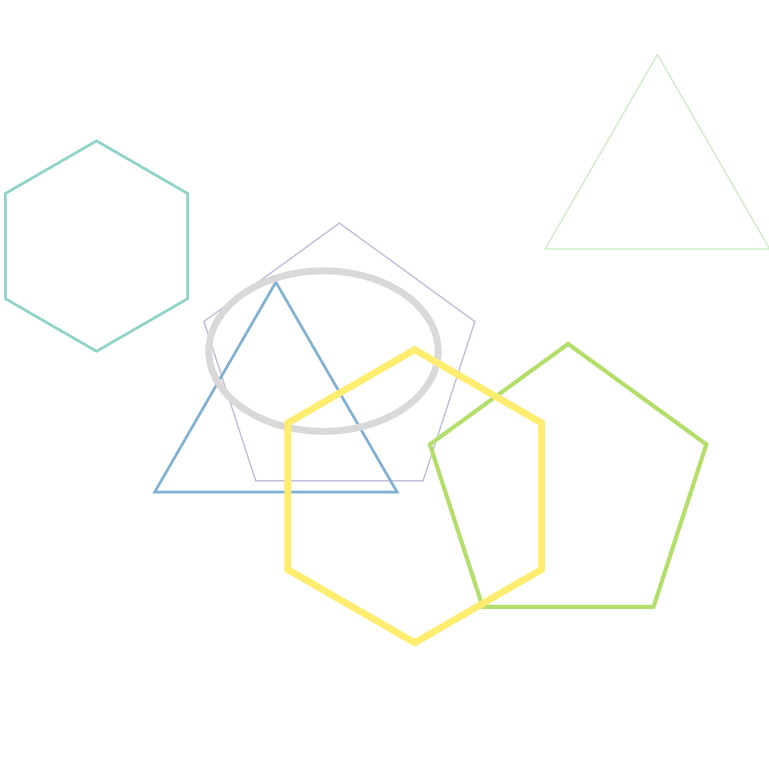[{"shape": "hexagon", "thickness": 1, "radius": 0.68, "center": [0.125, 0.68]}, {"shape": "pentagon", "thickness": 0.5, "radius": 0.92, "center": [0.441, 0.525]}, {"shape": "triangle", "thickness": 1, "radius": 0.91, "center": [0.358, 0.452]}, {"shape": "pentagon", "thickness": 1.5, "radius": 0.94, "center": [0.738, 0.365]}, {"shape": "oval", "thickness": 2.5, "radius": 0.74, "center": [0.42, 0.544]}, {"shape": "triangle", "thickness": 0.5, "radius": 0.84, "center": [0.854, 0.761]}, {"shape": "hexagon", "thickness": 2.5, "radius": 0.95, "center": [0.539, 0.356]}]